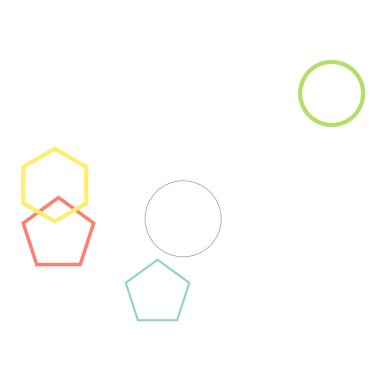[{"shape": "pentagon", "thickness": 1.5, "radius": 0.43, "center": [0.409, 0.239]}, {"shape": "pentagon", "thickness": 2.5, "radius": 0.48, "center": [0.152, 0.391]}, {"shape": "circle", "thickness": 3, "radius": 0.41, "center": [0.862, 0.757]}, {"shape": "circle", "thickness": 0.5, "radius": 0.49, "center": [0.476, 0.432]}, {"shape": "hexagon", "thickness": 3, "radius": 0.47, "center": [0.142, 0.519]}]